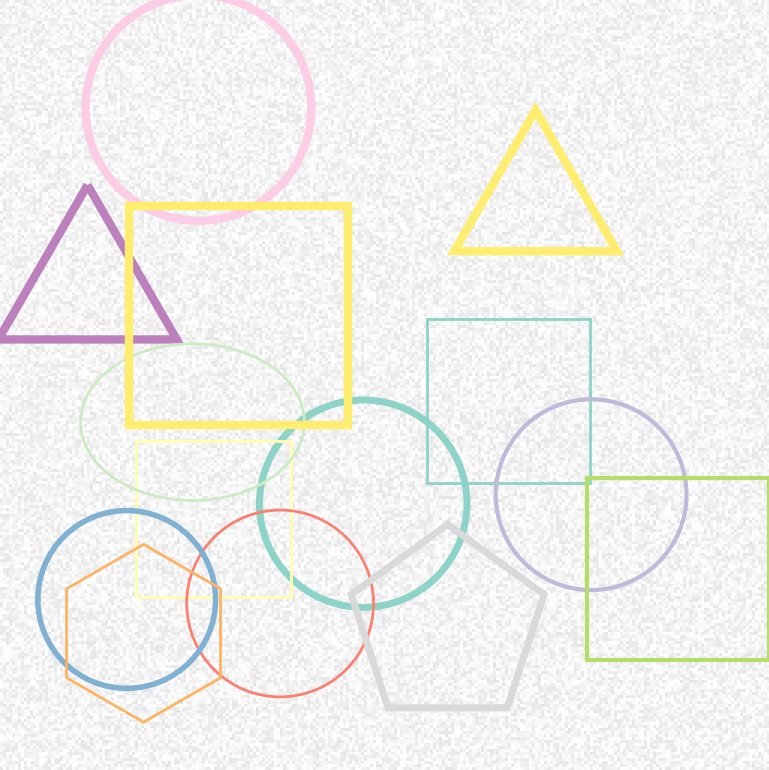[{"shape": "circle", "thickness": 2.5, "radius": 0.67, "center": [0.472, 0.346]}, {"shape": "square", "thickness": 1, "radius": 0.53, "center": [0.661, 0.479]}, {"shape": "square", "thickness": 1, "radius": 0.51, "center": [0.277, 0.326]}, {"shape": "circle", "thickness": 1.5, "radius": 0.62, "center": [0.768, 0.358]}, {"shape": "circle", "thickness": 1, "radius": 0.61, "center": [0.364, 0.216]}, {"shape": "circle", "thickness": 2, "radius": 0.58, "center": [0.165, 0.221]}, {"shape": "hexagon", "thickness": 1, "radius": 0.58, "center": [0.186, 0.178]}, {"shape": "square", "thickness": 1.5, "radius": 0.59, "center": [0.881, 0.261]}, {"shape": "circle", "thickness": 3, "radius": 0.73, "center": [0.258, 0.86]}, {"shape": "pentagon", "thickness": 2.5, "radius": 0.66, "center": [0.581, 0.187]}, {"shape": "triangle", "thickness": 3, "radius": 0.67, "center": [0.114, 0.626]}, {"shape": "oval", "thickness": 1, "radius": 0.73, "center": [0.25, 0.452]}, {"shape": "square", "thickness": 3, "radius": 0.71, "center": [0.31, 0.59]}, {"shape": "triangle", "thickness": 3, "radius": 0.61, "center": [0.696, 0.735]}]